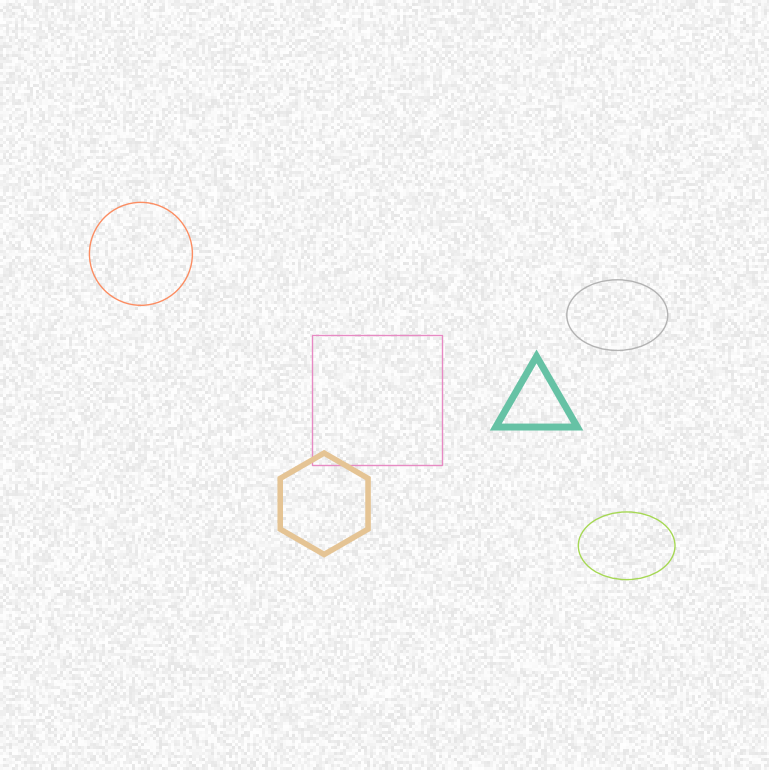[{"shape": "triangle", "thickness": 2.5, "radius": 0.31, "center": [0.697, 0.476]}, {"shape": "circle", "thickness": 0.5, "radius": 0.33, "center": [0.183, 0.67]}, {"shape": "square", "thickness": 0.5, "radius": 0.42, "center": [0.489, 0.48]}, {"shape": "oval", "thickness": 0.5, "radius": 0.31, "center": [0.814, 0.291]}, {"shape": "hexagon", "thickness": 2, "radius": 0.33, "center": [0.421, 0.346]}, {"shape": "oval", "thickness": 0.5, "radius": 0.33, "center": [0.802, 0.591]}]